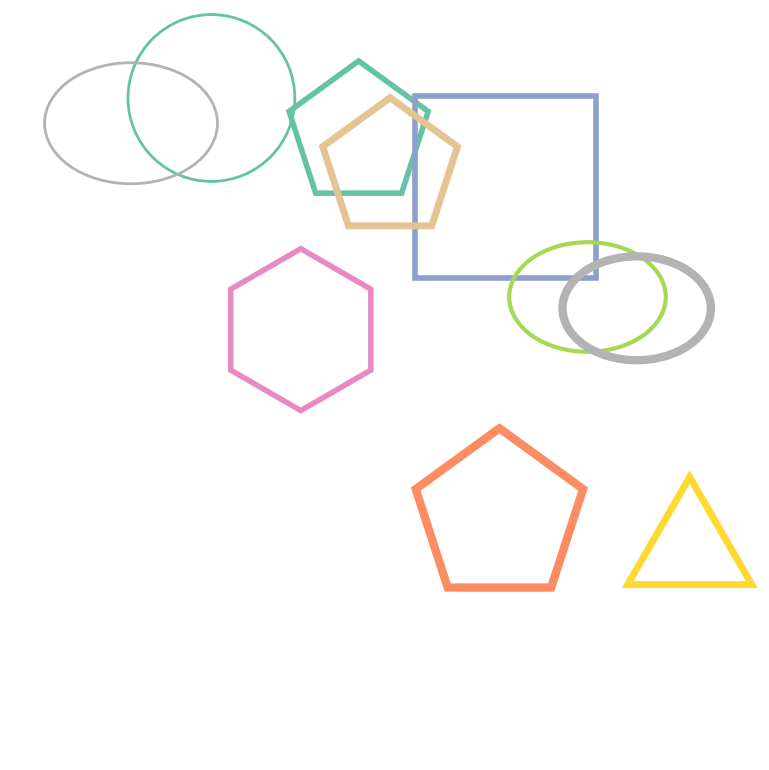[{"shape": "pentagon", "thickness": 2, "radius": 0.47, "center": [0.466, 0.826]}, {"shape": "circle", "thickness": 1, "radius": 0.54, "center": [0.275, 0.873]}, {"shape": "pentagon", "thickness": 3, "radius": 0.57, "center": [0.649, 0.329]}, {"shape": "square", "thickness": 2, "radius": 0.59, "center": [0.657, 0.757]}, {"shape": "hexagon", "thickness": 2, "radius": 0.53, "center": [0.391, 0.572]}, {"shape": "oval", "thickness": 1.5, "radius": 0.51, "center": [0.763, 0.614]}, {"shape": "triangle", "thickness": 2.5, "radius": 0.47, "center": [0.896, 0.287]}, {"shape": "pentagon", "thickness": 2.5, "radius": 0.46, "center": [0.507, 0.781]}, {"shape": "oval", "thickness": 3, "radius": 0.48, "center": [0.827, 0.6]}, {"shape": "oval", "thickness": 1, "radius": 0.56, "center": [0.17, 0.84]}]